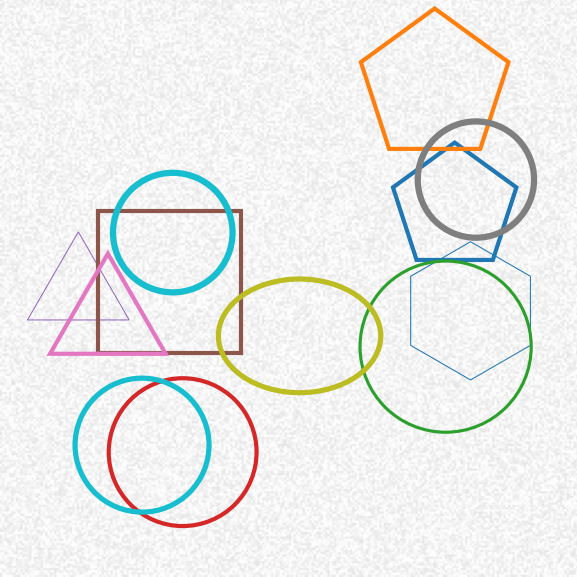[{"shape": "pentagon", "thickness": 2, "radius": 0.56, "center": [0.787, 0.64]}, {"shape": "hexagon", "thickness": 0.5, "radius": 0.6, "center": [0.815, 0.461]}, {"shape": "pentagon", "thickness": 2, "radius": 0.67, "center": [0.753, 0.85]}, {"shape": "circle", "thickness": 1.5, "radius": 0.74, "center": [0.772, 0.399]}, {"shape": "circle", "thickness": 2, "radius": 0.64, "center": [0.316, 0.216]}, {"shape": "triangle", "thickness": 0.5, "radius": 0.51, "center": [0.136, 0.496]}, {"shape": "square", "thickness": 2, "radius": 0.62, "center": [0.294, 0.511]}, {"shape": "triangle", "thickness": 2, "radius": 0.58, "center": [0.187, 0.444]}, {"shape": "circle", "thickness": 3, "radius": 0.5, "center": [0.824, 0.688]}, {"shape": "oval", "thickness": 2.5, "radius": 0.7, "center": [0.519, 0.418]}, {"shape": "circle", "thickness": 2.5, "radius": 0.58, "center": [0.246, 0.228]}, {"shape": "circle", "thickness": 3, "radius": 0.52, "center": [0.299, 0.596]}]